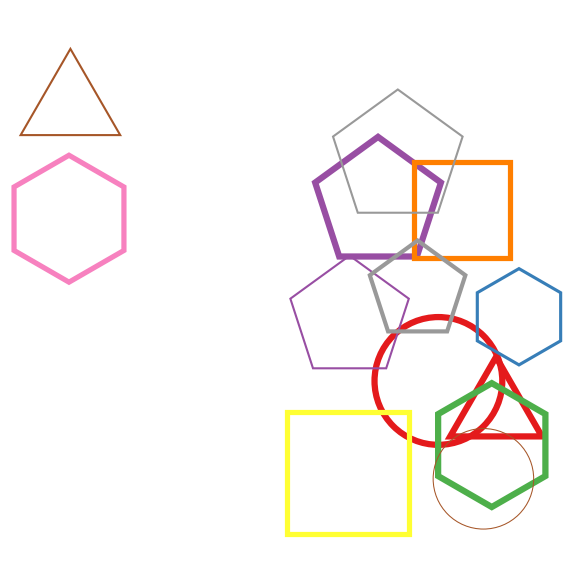[{"shape": "triangle", "thickness": 3, "radius": 0.46, "center": [0.859, 0.289]}, {"shape": "circle", "thickness": 3, "radius": 0.55, "center": [0.759, 0.339]}, {"shape": "hexagon", "thickness": 1.5, "radius": 0.42, "center": [0.899, 0.451]}, {"shape": "hexagon", "thickness": 3, "radius": 0.54, "center": [0.852, 0.228]}, {"shape": "pentagon", "thickness": 3, "radius": 0.57, "center": [0.655, 0.648]}, {"shape": "pentagon", "thickness": 1, "radius": 0.54, "center": [0.605, 0.449]}, {"shape": "square", "thickness": 2.5, "radius": 0.41, "center": [0.8, 0.635]}, {"shape": "square", "thickness": 2.5, "radius": 0.53, "center": [0.603, 0.181]}, {"shape": "triangle", "thickness": 1, "radius": 0.5, "center": [0.122, 0.815]}, {"shape": "circle", "thickness": 0.5, "radius": 0.44, "center": [0.837, 0.17]}, {"shape": "hexagon", "thickness": 2.5, "radius": 0.55, "center": [0.119, 0.62]}, {"shape": "pentagon", "thickness": 2, "radius": 0.43, "center": [0.723, 0.496]}, {"shape": "pentagon", "thickness": 1, "radius": 0.59, "center": [0.689, 0.726]}]